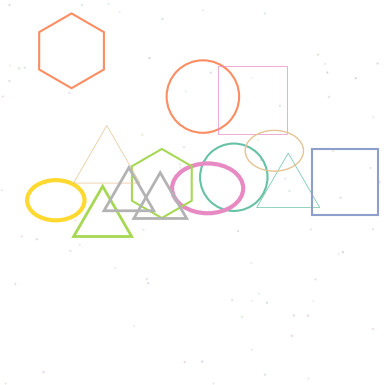[{"shape": "circle", "thickness": 1.5, "radius": 0.44, "center": [0.607, 0.54]}, {"shape": "triangle", "thickness": 0.5, "radius": 0.47, "center": [0.749, 0.508]}, {"shape": "hexagon", "thickness": 1.5, "radius": 0.49, "center": [0.186, 0.868]}, {"shape": "circle", "thickness": 1.5, "radius": 0.47, "center": [0.527, 0.749]}, {"shape": "square", "thickness": 1.5, "radius": 0.43, "center": [0.896, 0.526]}, {"shape": "oval", "thickness": 3, "radius": 0.46, "center": [0.539, 0.511]}, {"shape": "square", "thickness": 0.5, "radius": 0.45, "center": [0.656, 0.74]}, {"shape": "hexagon", "thickness": 1.5, "radius": 0.45, "center": [0.42, 0.523]}, {"shape": "triangle", "thickness": 2, "radius": 0.43, "center": [0.267, 0.429]}, {"shape": "oval", "thickness": 3, "radius": 0.37, "center": [0.145, 0.48]}, {"shape": "triangle", "thickness": 0.5, "radius": 0.5, "center": [0.277, 0.574]}, {"shape": "oval", "thickness": 1, "radius": 0.38, "center": [0.713, 0.608]}, {"shape": "triangle", "thickness": 2, "radius": 0.37, "center": [0.335, 0.49]}, {"shape": "triangle", "thickness": 2, "radius": 0.4, "center": [0.416, 0.472]}]